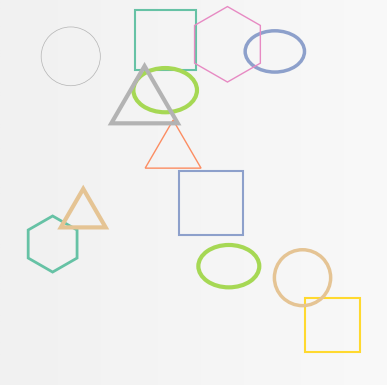[{"shape": "hexagon", "thickness": 2, "radius": 0.36, "center": [0.136, 0.366]}, {"shape": "square", "thickness": 1.5, "radius": 0.39, "center": [0.426, 0.896]}, {"shape": "triangle", "thickness": 1, "radius": 0.42, "center": [0.447, 0.605]}, {"shape": "square", "thickness": 1.5, "radius": 0.41, "center": [0.544, 0.473]}, {"shape": "oval", "thickness": 2.5, "radius": 0.38, "center": [0.709, 0.866]}, {"shape": "hexagon", "thickness": 1, "radius": 0.49, "center": [0.587, 0.885]}, {"shape": "oval", "thickness": 3, "radius": 0.41, "center": [0.426, 0.766]}, {"shape": "oval", "thickness": 3, "radius": 0.39, "center": [0.591, 0.309]}, {"shape": "square", "thickness": 1.5, "radius": 0.35, "center": [0.858, 0.156]}, {"shape": "triangle", "thickness": 3, "radius": 0.33, "center": [0.215, 0.443]}, {"shape": "circle", "thickness": 2.5, "radius": 0.36, "center": [0.781, 0.279]}, {"shape": "triangle", "thickness": 3, "radius": 0.5, "center": [0.373, 0.729]}, {"shape": "circle", "thickness": 0.5, "radius": 0.38, "center": [0.183, 0.854]}]